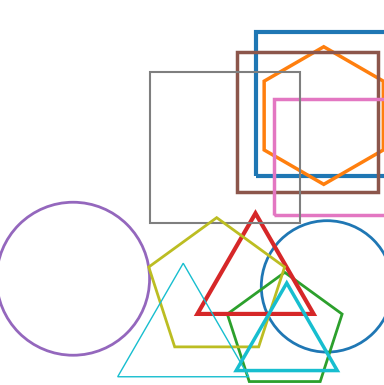[{"shape": "square", "thickness": 3, "radius": 0.93, "center": [0.851, 0.73]}, {"shape": "circle", "thickness": 2, "radius": 0.85, "center": [0.849, 0.256]}, {"shape": "hexagon", "thickness": 2.5, "radius": 0.89, "center": [0.841, 0.7]}, {"shape": "pentagon", "thickness": 2, "radius": 0.78, "center": [0.74, 0.136]}, {"shape": "triangle", "thickness": 3, "radius": 0.87, "center": [0.664, 0.272]}, {"shape": "circle", "thickness": 2, "radius": 0.99, "center": [0.19, 0.276]}, {"shape": "square", "thickness": 2.5, "radius": 0.91, "center": [0.798, 0.683]}, {"shape": "square", "thickness": 2.5, "radius": 0.75, "center": [0.862, 0.592]}, {"shape": "square", "thickness": 1.5, "radius": 0.98, "center": [0.584, 0.617]}, {"shape": "pentagon", "thickness": 2, "radius": 0.93, "center": [0.563, 0.249]}, {"shape": "triangle", "thickness": 2.5, "radius": 0.76, "center": [0.745, 0.113]}, {"shape": "triangle", "thickness": 1, "radius": 0.98, "center": [0.476, 0.12]}]